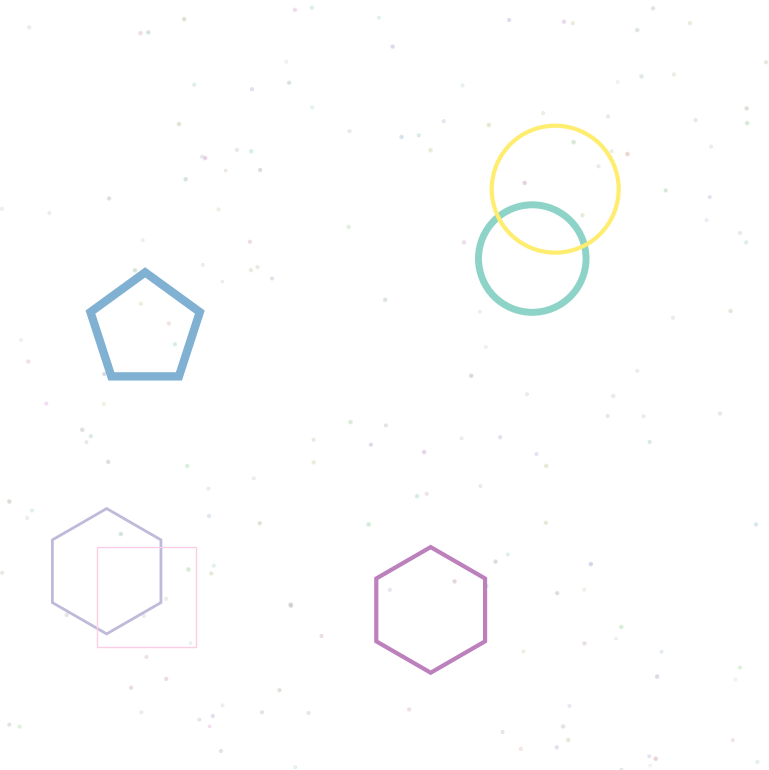[{"shape": "circle", "thickness": 2.5, "radius": 0.35, "center": [0.691, 0.664]}, {"shape": "hexagon", "thickness": 1, "radius": 0.41, "center": [0.139, 0.258]}, {"shape": "pentagon", "thickness": 3, "radius": 0.37, "center": [0.189, 0.572]}, {"shape": "square", "thickness": 0.5, "radius": 0.32, "center": [0.19, 0.225]}, {"shape": "hexagon", "thickness": 1.5, "radius": 0.41, "center": [0.559, 0.208]}, {"shape": "circle", "thickness": 1.5, "radius": 0.41, "center": [0.721, 0.754]}]